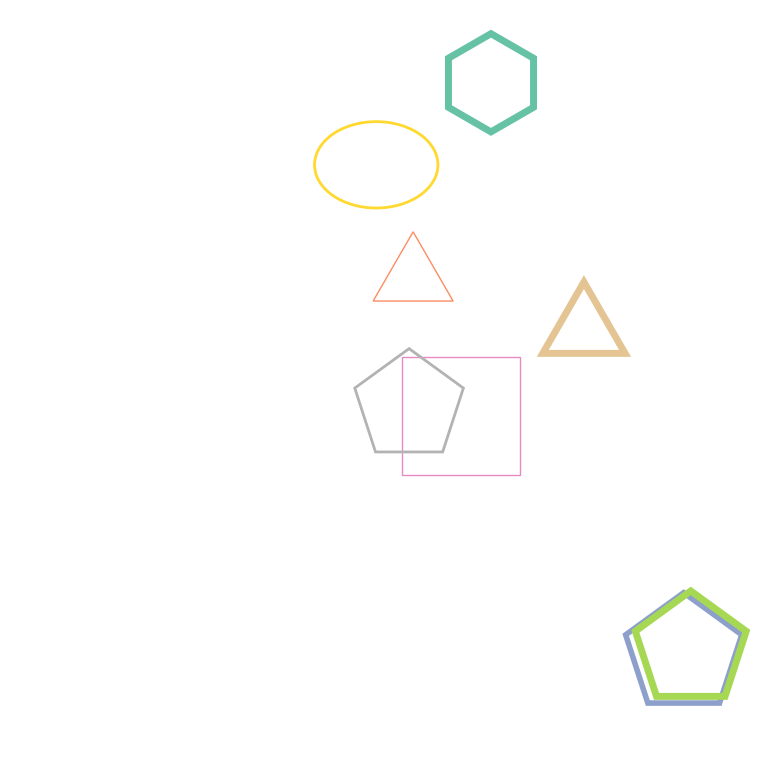[{"shape": "hexagon", "thickness": 2.5, "radius": 0.32, "center": [0.638, 0.892]}, {"shape": "triangle", "thickness": 0.5, "radius": 0.3, "center": [0.537, 0.639]}, {"shape": "pentagon", "thickness": 2, "radius": 0.4, "center": [0.888, 0.151]}, {"shape": "square", "thickness": 0.5, "radius": 0.38, "center": [0.599, 0.46]}, {"shape": "pentagon", "thickness": 2.5, "radius": 0.38, "center": [0.897, 0.157]}, {"shape": "oval", "thickness": 1, "radius": 0.4, "center": [0.489, 0.786]}, {"shape": "triangle", "thickness": 2.5, "radius": 0.31, "center": [0.758, 0.572]}, {"shape": "pentagon", "thickness": 1, "radius": 0.37, "center": [0.531, 0.473]}]